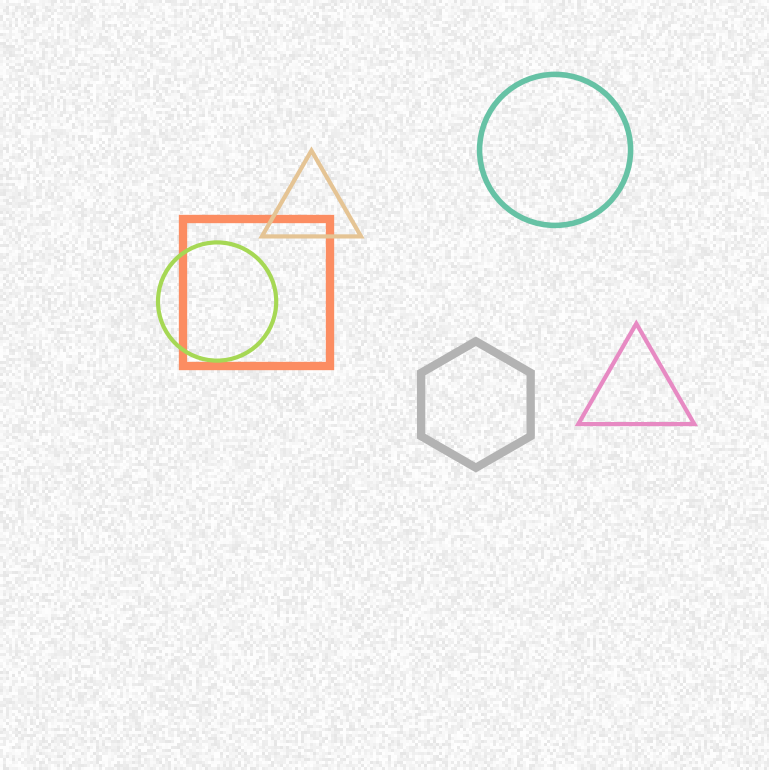[{"shape": "circle", "thickness": 2, "radius": 0.49, "center": [0.721, 0.805]}, {"shape": "square", "thickness": 3, "radius": 0.48, "center": [0.333, 0.62]}, {"shape": "triangle", "thickness": 1.5, "radius": 0.43, "center": [0.826, 0.493]}, {"shape": "circle", "thickness": 1.5, "radius": 0.38, "center": [0.282, 0.608]}, {"shape": "triangle", "thickness": 1.5, "radius": 0.37, "center": [0.405, 0.73]}, {"shape": "hexagon", "thickness": 3, "radius": 0.41, "center": [0.618, 0.475]}]